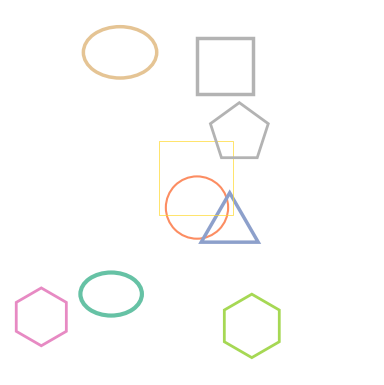[{"shape": "oval", "thickness": 3, "radius": 0.4, "center": [0.289, 0.236]}, {"shape": "circle", "thickness": 1.5, "radius": 0.4, "center": [0.512, 0.461]}, {"shape": "triangle", "thickness": 2.5, "radius": 0.43, "center": [0.597, 0.414]}, {"shape": "hexagon", "thickness": 2, "radius": 0.38, "center": [0.107, 0.177]}, {"shape": "hexagon", "thickness": 2, "radius": 0.41, "center": [0.654, 0.154]}, {"shape": "square", "thickness": 0.5, "radius": 0.48, "center": [0.509, 0.537]}, {"shape": "oval", "thickness": 2.5, "radius": 0.48, "center": [0.312, 0.864]}, {"shape": "pentagon", "thickness": 2, "radius": 0.4, "center": [0.622, 0.654]}, {"shape": "square", "thickness": 2.5, "radius": 0.36, "center": [0.585, 0.828]}]